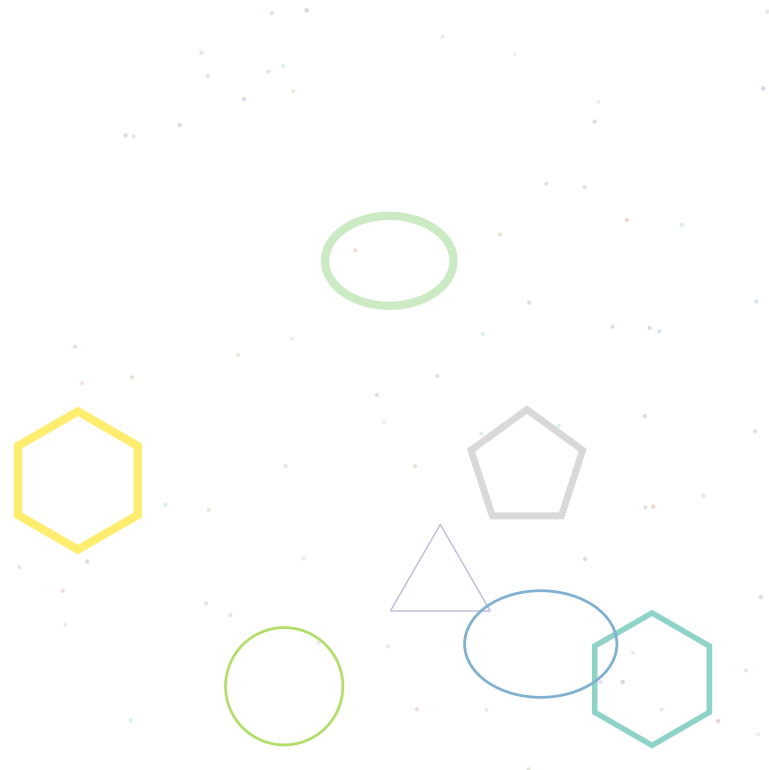[{"shape": "hexagon", "thickness": 2, "radius": 0.43, "center": [0.847, 0.118]}, {"shape": "triangle", "thickness": 0.5, "radius": 0.37, "center": [0.572, 0.244]}, {"shape": "oval", "thickness": 1, "radius": 0.49, "center": [0.702, 0.164]}, {"shape": "circle", "thickness": 1, "radius": 0.38, "center": [0.369, 0.109]}, {"shape": "pentagon", "thickness": 2.5, "radius": 0.38, "center": [0.684, 0.392]}, {"shape": "oval", "thickness": 3, "radius": 0.42, "center": [0.506, 0.661]}, {"shape": "hexagon", "thickness": 3, "radius": 0.45, "center": [0.101, 0.376]}]